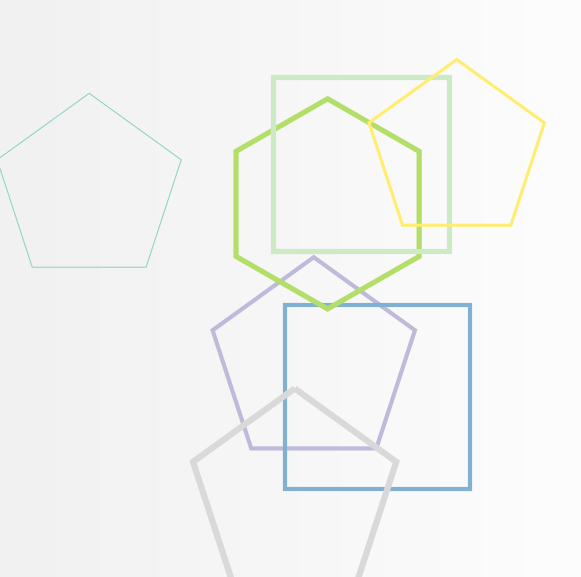[{"shape": "pentagon", "thickness": 0.5, "radius": 0.83, "center": [0.153, 0.671]}, {"shape": "pentagon", "thickness": 2, "radius": 0.92, "center": [0.54, 0.371]}, {"shape": "square", "thickness": 2, "radius": 0.8, "center": [0.649, 0.312]}, {"shape": "hexagon", "thickness": 2.5, "radius": 0.91, "center": [0.564, 0.646]}, {"shape": "pentagon", "thickness": 3, "radius": 0.92, "center": [0.507, 0.143]}, {"shape": "square", "thickness": 2.5, "radius": 0.75, "center": [0.621, 0.715]}, {"shape": "pentagon", "thickness": 1.5, "radius": 0.79, "center": [0.786, 0.737]}]